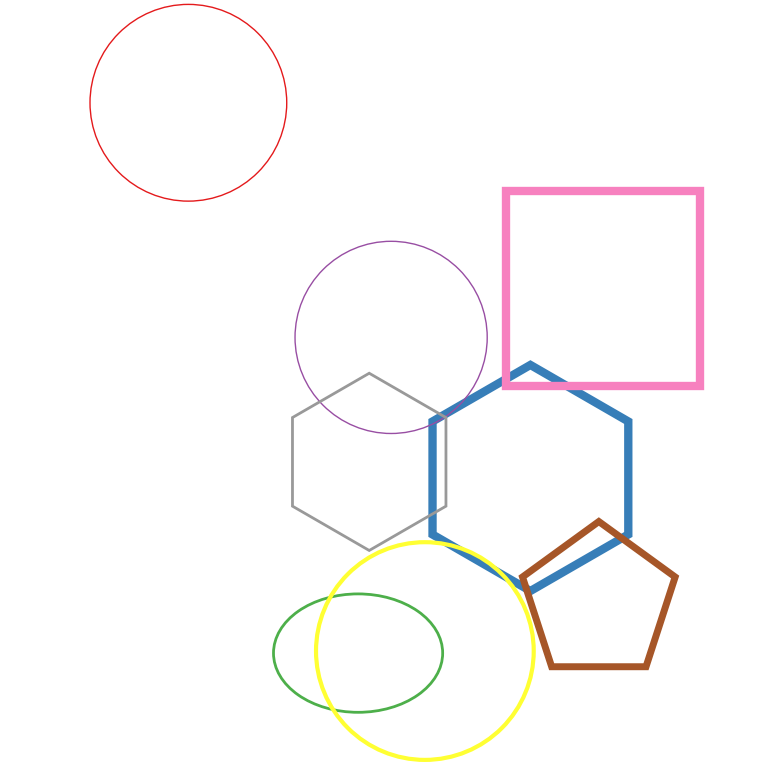[{"shape": "circle", "thickness": 0.5, "radius": 0.64, "center": [0.245, 0.867]}, {"shape": "hexagon", "thickness": 3, "radius": 0.73, "center": [0.689, 0.379]}, {"shape": "oval", "thickness": 1, "radius": 0.55, "center": [0.465, 0.152]}, {"shape": "circle", "thickness": 0.5, "radius": 0.62, "center": [0.508, 0.562]}, {"shape": "circle", "thickness": 1.5, "radius": 0.71, "center": [0.552, 0.154]}, {"shape": "pentagon", "thickness": 2.5, "radius": 0.52, "center": [0.778, 0.218]}, {"shape": "square", "thickness": 3, "radius": 0.63, "center": [0.783, 0.625]}, {"shape": "hexagon", "thickness": 1, "radius": 0.58, "center": [0.48, 0.4]}]